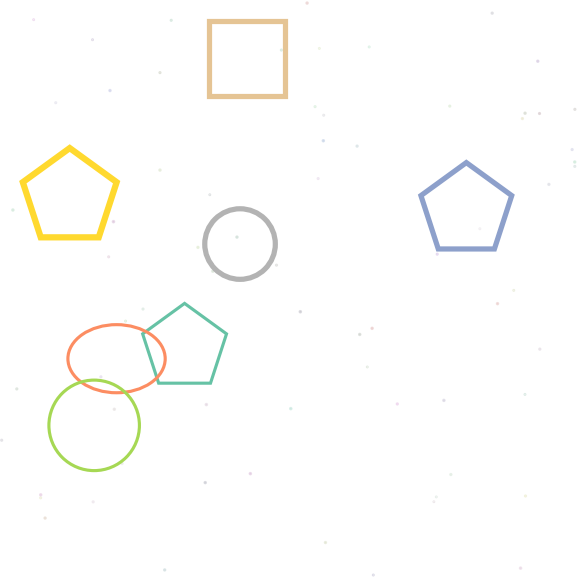[{"shape": "pentagon", "thickness": 1.5, "radius": 0.38, "center": [0.32, 0.397]}, {"shape": "oval", "thickness": 1.5, "radius": 0.42, "center": [0.202, 0.378]}, {"shape": "pentagon", "thickness": 2.5, "radius": 0.41, "center": [0.808, 0.635]}, {"shape": "circle", "thickness": 1.5, "radius": 0.39, "center": [0.163, 0.263]}, {"shape": "pentagon", "thickness": 3, "radius": 0.43, "center": [0.121, 0.657]}, {"shape": "square", "thickness": 2.5, "radius": 0.33, "center": [0.427, 0.898]}, {"shape": "circle", "thickness": 2.5, "radius": 0.31, "center": [0.416, 0.577]}]